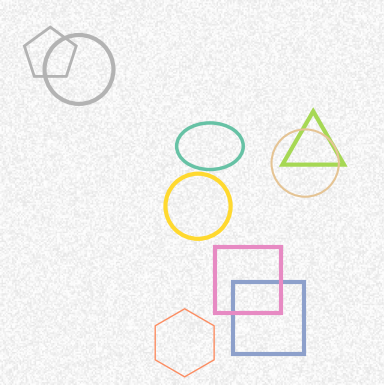[{"shape": "oval", "thickness": 2.5, "radius": 0.43, "center": [0.545, 0.62]}, {"shape": "hexagon", "thickness": 1, "radius": 0.44, "center": [0.48, 0.11]}, {"shape": "square", "thickness": 3, "radius": 0.46, "center": [0.698, 0.174]}, {"shape": "square", "thickness": 3, "radius": 0.43, "center": [0.644, 0.273]}, {"shape": "triangle", "thickness": 3, "radius": 0.46, "center": [0.814, 0.619]}, {"shape": "circle", "thickness": 3, "radius": 0.42, "center": [0.514, 0.464]}, {"shape": "circle", "thickness": 1.5, "radius": 0.44, "center": [0.793, 0.577]}, {"shape": "pentagon", "thickness": 2, "radius": 0.35, "center": [0.131, 0.859]}, {"shape": "circle", "thickness": 3, "radius": 0.45, "center": [0.205, 0.82]}]